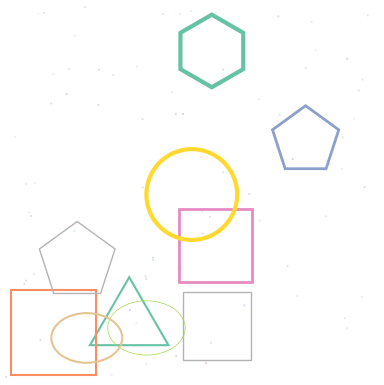[{"shape": "hexagon", "thickness": 3, "radius": 0.47, "center": [0.55, 0.868]}, {"shape": "triangle", "thickness": 1.5, "radius": 0.59, "center": [0.336, 0.162]}, {"shape": "square", "thickness": 1.5, "radius": 0.55, "center": [0.139, 0.136]}, {"shape": "pentagon", "thickness": 2, "radius": 0.45, "center": [0.794, 0.635]}, {"shape": "square", "thickness": 2, "radius": 0.47, "center": [0.561, 0.362]}, {"shape": "oval", "thickness": 0.5, "radius": 0.5, "center": [0.38, 0.148]}, {"shape": "circle", "thickness": 3, "radius": 0.59, "center": [0.498, 0.495]}, {"shape": "oval", "thickness": 1.5, "radius": 0.46, "center": [0.225, 0.122]}, {"shape": "square", "thickness": 1, "radius": 0.44, "center": [0.565, 0.153]}, {"shape": "pentagon", "thickness": 1, "radius": 0.52, "center": [0.201, 0.321]}]